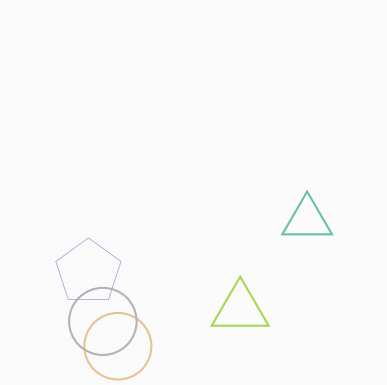[{"shape": "triangle", "thickness": 1.5, "radius": 0.37, "center": [0.793, 0.428]}, {"shape": "pentagon", "thickness": 0.5, "radius": 0.44, "center": [0.228, 0.293]}, {"shape": "triangle", "thickness": 1.5, "radius": 0.42, "center": [0.62, 0.196]}, {"shape": "circle", "thickness": 1.5, "radius": 0.43, "center": [0.304, 0.101]}, {"shape": "circle", "thickness": 1.5, "radius": 0.44, "center": [0.265, 0.165]}]